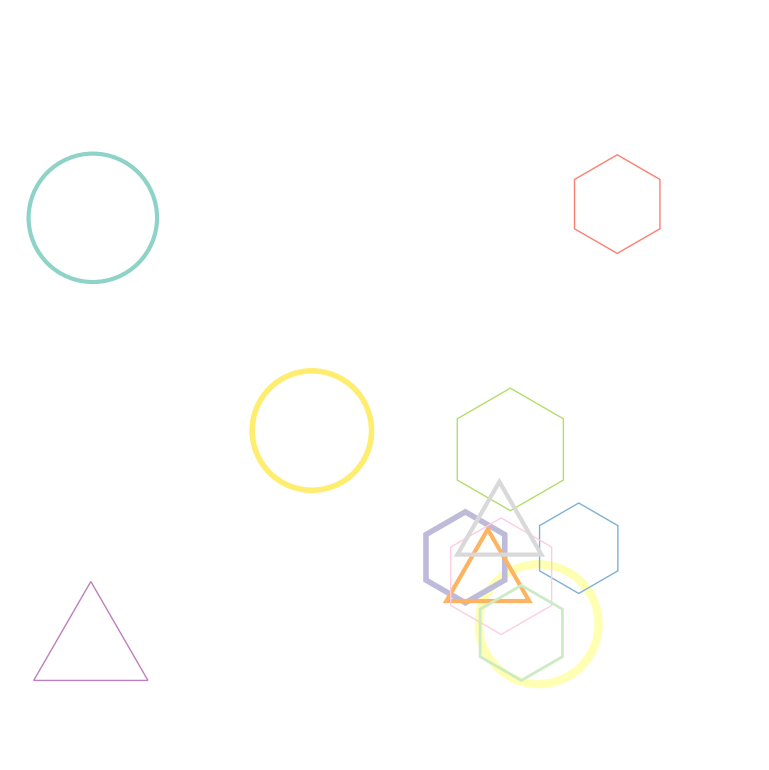[{"shape": "circle", "thickness": 1.5, "radius": 0.42, "center": [0.121, 0.717]}, {"shape": "circle", "thickness": 3, "radius": 0.39, "center": [0.7, 0.189]}, {"shape": "hexagon", "thickness": 2, "radius": 0.3, "center": [0.604, 0.276]}, {"shape": "hexagon", "thickness": 0.5, "radius": 0.32, "center": [0.802, 0.735]}, {"shape": "hexagon", "thickness": 0.5, "radius": 0.29, "center": [0.752, 0.288]}, {"shape": "triangle", "thickness": 1.5, "radius": 0.31, "center": [0.633, 0.251]}, {"shape": "hexagon", "thickness": 0.5, "radius": 0.4, "center": [0.663, 0.416]}, {"shape": "hexagon", "thickness": 0.5, "radius": 0.38, "center": [0.651, 0.252]}, {"shape": "triangle", "thickness": 1.5, "radius": 0.32, "center": [0.649, 0.311]}, {"shape": "triangle", "thickness": 0.5, "radius": 0.43, "center": [0.118, 0.159]}, {"shape": "hexagon", "thickness": 1, "radius": 0.31, "center": [0.677, 0.178]}, {"shape": "circle", "thickness": 2, "radius": 0.39, "center": [0.405, 0.441]}]